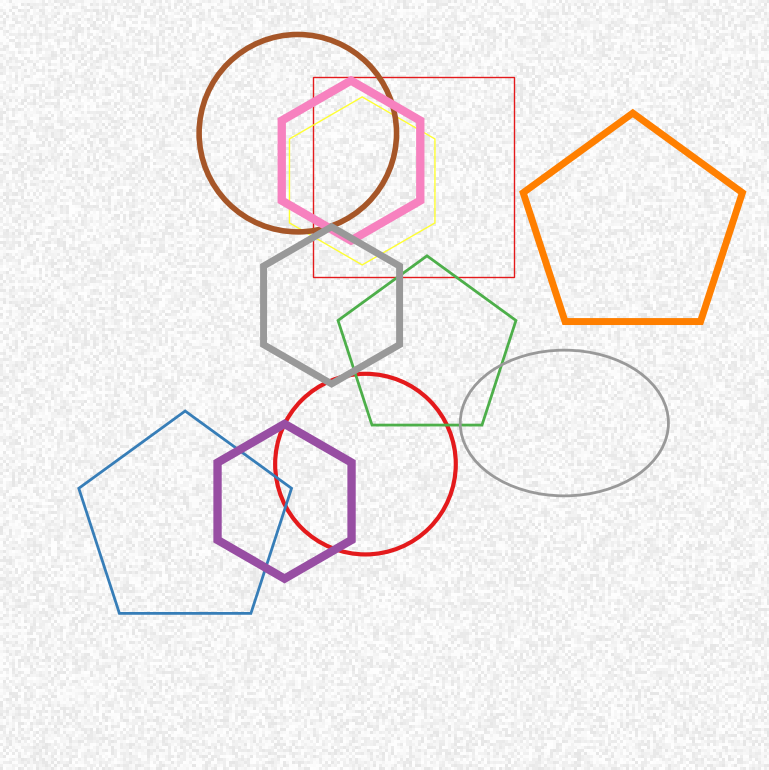[{"shape": "square", "thickness": 0.5, "radius": 0.65, "center": [0.537, 0.771]}, {"shape": "circle", "thickness": 1.5, "radius": 0.59, "center": [0.475, 0.397]}, {"shape": "pentagon", "thickness": 1, "radius": 0.73, "center": [0.24, 0.321]}, {"shape": "pentagon", "thickness": 1, "radius": 0.61, "center": [0.555, 0.546]}, {"shape": "hexagon", "thickness": 3, "radius": 0.5, "center": [0.37, 0.349]}, {"shape": "pentagon", "thickness": 2.5, "radius": 0.75, "center": [0.822, 0.703]}, {"shape": "hexagon", "thickness": 0.5, "radius": 0.55, "center": [0.47, 0.765]}, {"shape": "circle", "thickness": 2, "radius": 0.64, "center": [0.387, 0.827]}, {"shape": "hexagon", "thickness": 3, "radius": 0.52, "center": [0.456, 0.791]}, {"shape": "hexagon", "thickness": 2.5, "radius": 0.51, "center": [0.431, 0.603]}, {"shape": "oval", "thickness": 1, "radius": 0.68, "center": [0.733, 0.451]}]